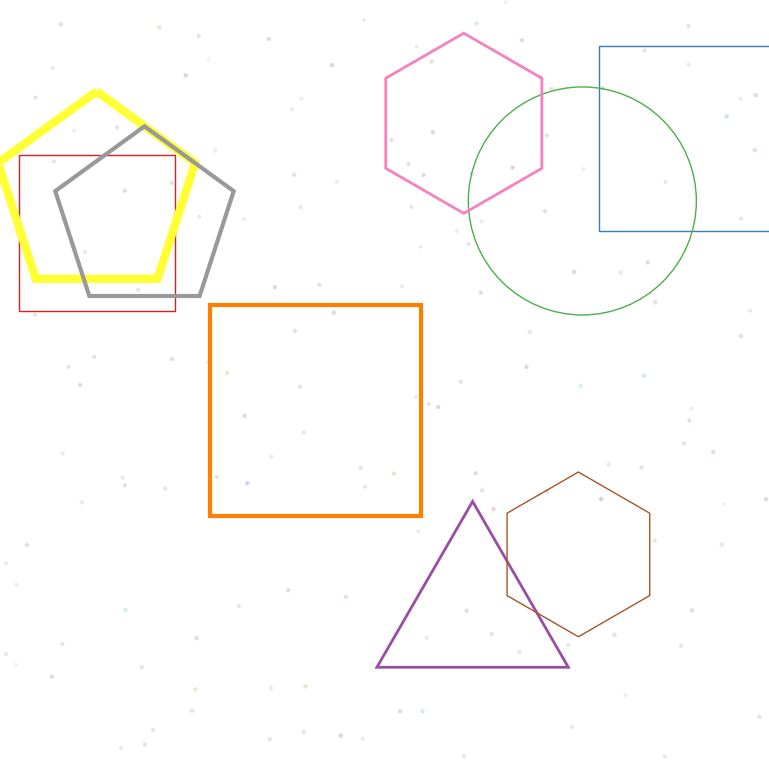[{"shape": "square", "thickness": 0.5, "radius": 0.51, "center": [0.126, 0.697]}, {"shape": "square", "thickness": 0.5, "radius": 0.6, "center": [0.899, 0.82]}, {"shape": "circle", "thickness": 0.5, "radius": 0.74, "center": [0.756, 0.739]}, {"shape": "triangle", "thickness": 1, "radius": 0.72, "center": [0.614, 0.205]}, {"shape": "square", "thickness": 1.5, "radius": 0.69, "center": [0.41, 0.467]}, {"shape": "pentagon", "thickness": 3, "radius": 0.67, "center": [0.125, 0.747]}, {"shape": "hexagon", "thickness": 0.5, "radius": 0.53, "center": [0.751, 0.28]}, {"shape": "hexagon", "thickness": 1, "radius": 0.59, "center": [0.602, 0.84]}, {"shape": "pentagon", "thickness": 1.5, "radius": 0.61, "center": [0.188, 0.714]}]